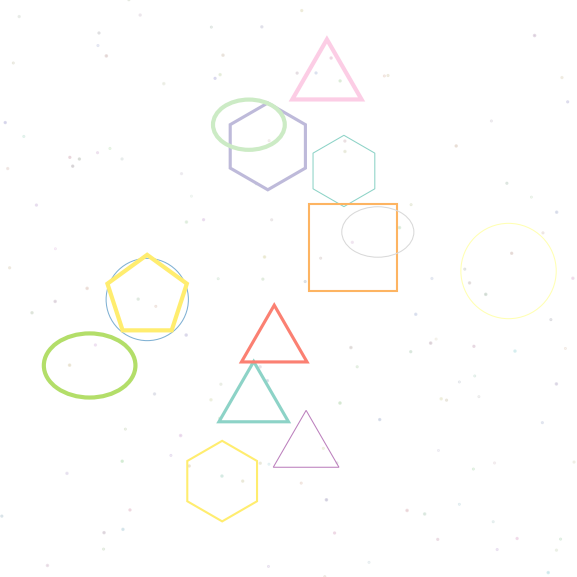[{"shape": "hexagon", "thickness": 0.5, "radius": 0.31, "center": [0.596, 0.703]}, {"shape": "triangle", "thickness": 1.5, "radius": 0.35, "center": [0.439, 0.304]}, {"shape": "circle", "thickness": 0.5, "radius": 0.41, "center": [0.881, 0.53]}, {"shape": "hexagon", "thickness": 1.5, "radius": 0.38, "center": [0.464, 0.746]}, {"shape": "triangle", "thickness": 1.5, "radius": 0.33, "center": [0.475, 0.405]}, {"shape": "circle", "thickness": 0.5, "radius": 0.36, "center": [0.255, 0.481]}, {"shape": "square", "thickness": 1, "radius": 0.38, "center": [0.611, 0.571]}, {"shape": "oval", "thickness": 2, "radius": 0.4, "center": [0.155, 0.366]}, {"shape": "triangle", "thickness": 2, "radius": 0.35, "center": [0.566, 0.862]}, {"shape": "oval", "thickness": 0.5, "radius": 0.31, "center": [0.654, 0.597]}, {"shape": "triangle", "thickness": 0.5, "radius": 0.33, "center": [0.53, 0.223]}, {"shape": "oval", "thickness": 2, "radius": 0.31, "center": [0.431, 0.783]}, {"shape": "pentagon", "thickness": 2, "radius": 0.36, "center": [0.255, 0.486]}, {"shape": "hexagon", "thickness": 1, "radius": 0.35, "center": [0.385, 0.166]}]